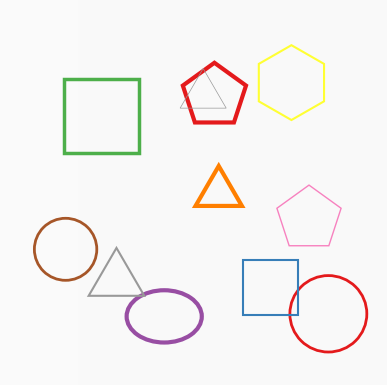[{"shape": "pentagon", "thickness": 3, "radius": 0.43, "center": [0.553, 0.751]}, {"shape": "circle", "thickness": 2, "radius": 0.5, "center": [0.847, 0.185]}, {"shape": "square", "thickness": 1.5, "radius": 0.35, "center": [0.698, 0.254]}, {"shape": "square", "thickness": 2.5, "radius": 0.48, "center": [0.262, 0.699]}, {"shape": "oval", "thickness": 3, "radius": 0.48, "center": [0.424, 0.178]}, {"shape": "triangle", "thickness": 3, "radius": 0.35, "center": [0.564, 0.5]}, {"shape": "hexagon", "thickness": 1.5, "radius": 0.49, "center": [0.752, 0.785]}, {"shape": "circle", "thickness": 2, "radius": 0.4, "center": [0.169, 0.352]}, {"shape": "pentagon", "thickness": 1, "radius": 0.44, "center": [0.797, 0.432]}, {"shape": "triangle", "thickness": 0.5, "radius": 0.34, "center": [0.524, 0.753]}, {"shape": "triangle", "thickness": 1.5, "radius": 0.41, "center": [0.301, 0.273]}]